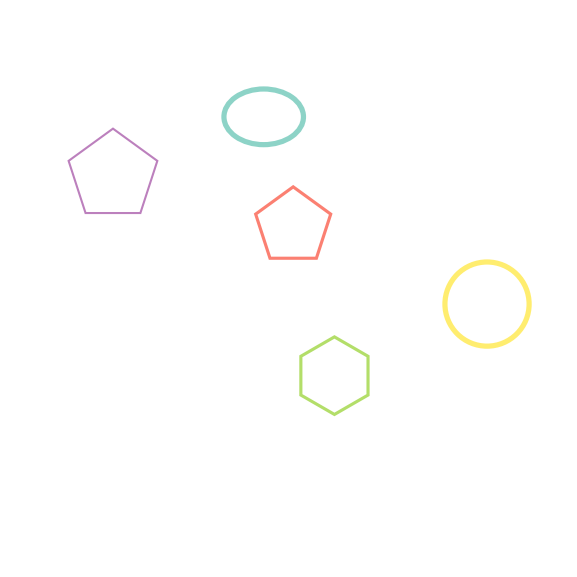[{"shape": "oval", "thickness": 2.5, "radius": 0.34, "center": [0.457, 0.797]}, {"shape": "pentagon", "thickness": 1.5, "radius": 0.34, "center": [0.508, 0.607]}, {"shape": "hexagon", "thickness": 1.5, "radius": 0.34, "center": [0.579, 0.349]}, {"shape": "pentagon", "thickness": 1, "radius": 0.4, "center": [0.196, 0.696]}, {"shape": "circle", "thickness": 2.5, "radius": 0.36, "center": [0.843, 0.473]}]